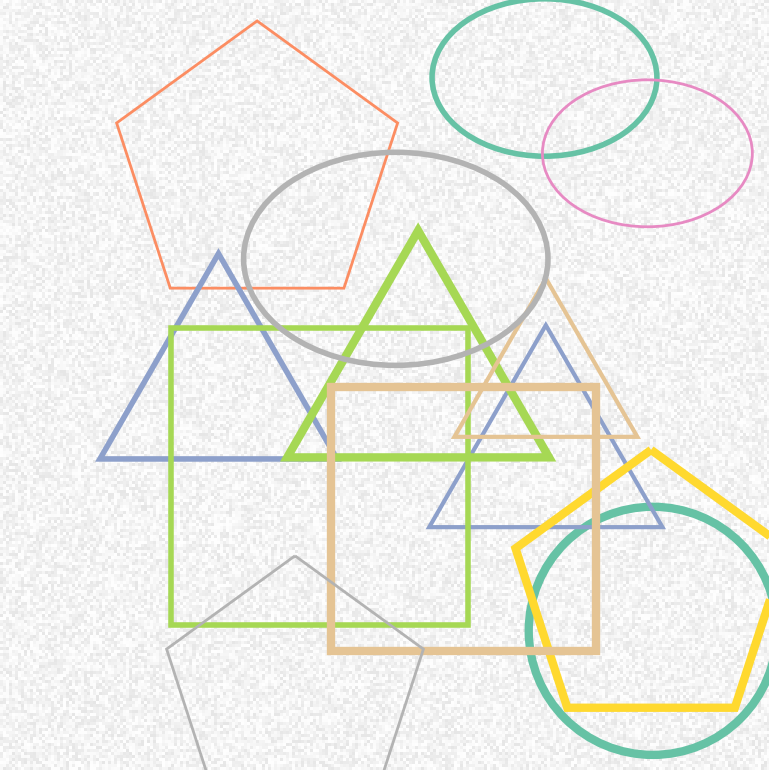[{"shape": "circle", "thickness": 3, "radius": 0.81, "center": [0.848, 0.181]}, {"shape": "oval", "thickness": 2, "radius": 0.73, "center": [0.707, 0.899]}, {"shape": "pentagon", "thickness": 1, "radius": 0.96, "center": [0.334, 0.781]}, {"shape": "triangle", "thickness": 2, "radius": 0.89, "center": [0.284, 0.493]}, {"shape": "triangle", "thickness": 1.5, "radius": 0.87, "center": [0.709, 0.403]}, {"shape": "oval", "thickness": 1, "radius": 0.68, "center": [0.841, 0.801]}, {"shape": "square", "thickness": 2, "radius": 0.96, "center": [0.415, 0.382]}, {"shape": "triangle", "thickness": 3, "radius": 0.98, "center": [0.543, 0.504]}, {"shape": "pentagon", "thickness": 3, "radius": 0.93, "center": [0.846, 0.231]}, {"shape": "triangle", "thickness": 1.5, "radius": 0.69, "center": [0.709, 0.501]}, {"shape": "square", "thickness": 3, "radius": 0.86, "center": [0.602, 0.326]}, {"shape": "pentagon", "thickness": 1, "radius": 0.88, "center": [0.383, 0.103]}, {"shape": "oval", "thickness": 2, "radius": 0.99, "center": [0.514, 0.664]}]